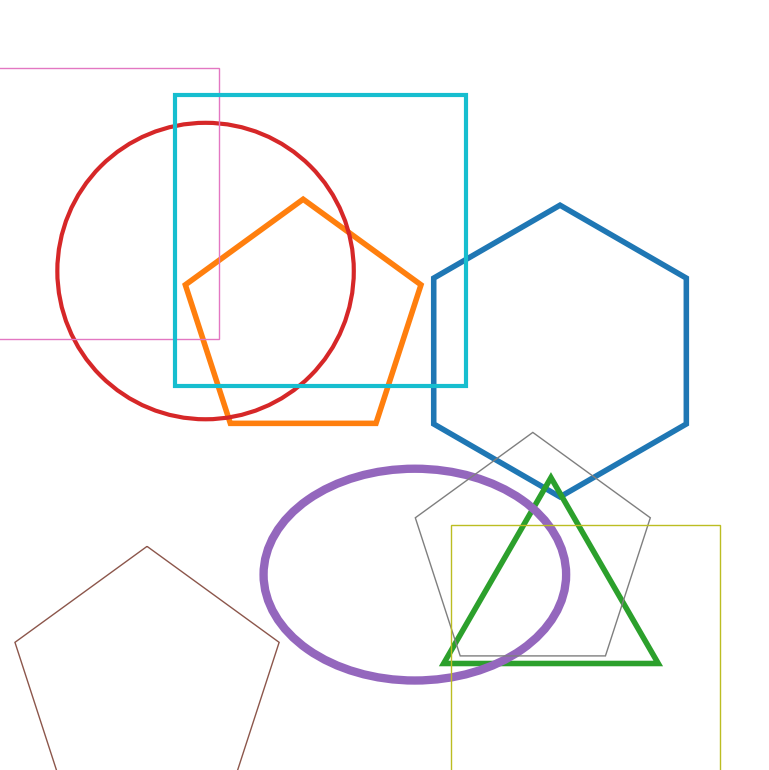[{"shape": "hexagon", "thickness": 2, "radius": 0.95, "center": [0.727, 0.544]}, {"shape": "pentagon", "thickness": 2, "radius": 0.8, "center": [0.394, 0.58]}, {"shape": "triangle", "thickness": 2, "radius": 0.8, "center": [0.716, 0.219]}, {"shape": "circle", "thickness": 1.5, "radius": 0.96, "center": [0.267, 0.648]}, {"shape": "oval", "thickness": 3, "radius": 0.98, "center": [0.539, 0.254]}, {"shape": "pentagon", "thickness": 0.5, "radius": 0.9, "center": [0.191, 0.11]}, {"shape": "square", "thickness": 0.5, "radius": 0.88, "center": [0.108, 0.736]}, {"shape": "pentagon", "thickness": 0.5, "radius": 0.8, "center": [0.692, 0.278]}, {"shape": "square", "thickness": 0.5, "radius": 0.87, "center": [0.76, 0.144]}, {"shape": "square", "thickness": 1.5, "radius": 0.94, "center": [0.416, 0.688]}]